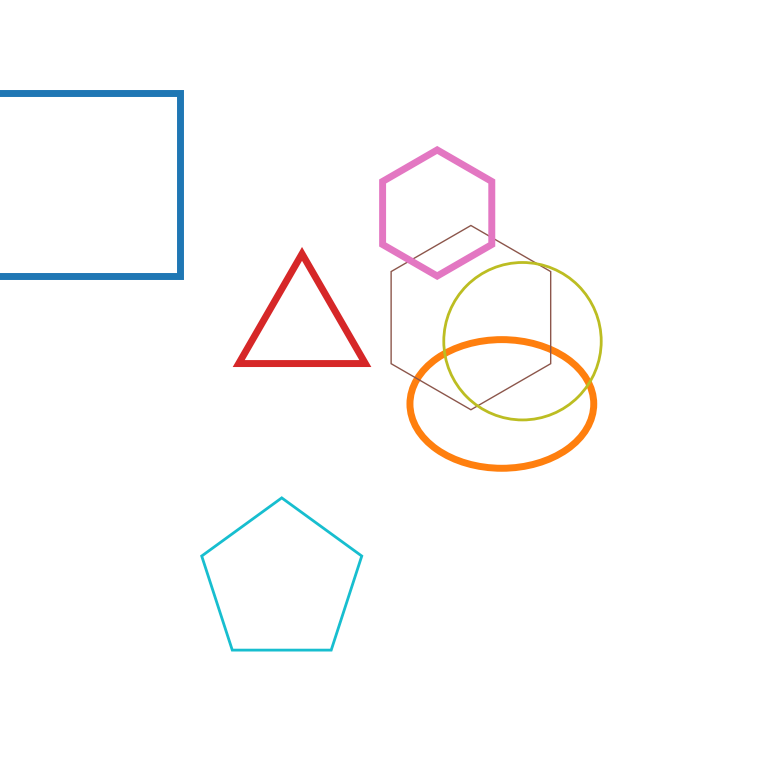[{"shape": "square", "thickness": 2.5, "radius": 0.6, "center": [0.115, 0.76]}, {"shape": "oval", "thickness": 2.5, "radius": 0.6, "center": [0.652, 0.475]}, {"shape": "triangle", "thickness": 2.5, "radius": 0.47, "center": [0.392, 0.575]}, {"shape": "hexagon", "thickness": 0.5, "radius": 0.6, "center": [0.612, 0.588]}, {"shape": "hexagon", "thickness": 2.5, "radius": 0.41, "center": [0.568, 0.723]}, {"shape": "circle", "thickness": 1, "radius": 0.51, "center": [0.679, 0.557]}, {"shape": "pentagon", "thickness": 1, "radius": 0.55, "center": [0.366, 0.244]}]